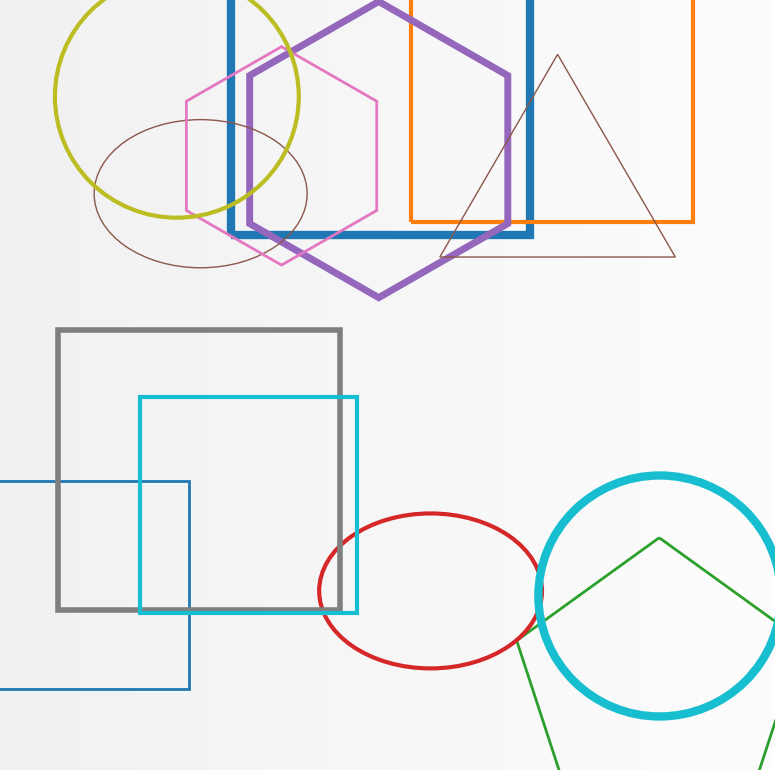[{"shape": "square", "thickness": 1, "radius": 0.67, "center": [0.109, 0.24]}, {"shape": "square", "thickness": 3, "radius": 0.97, "center": [0.491, 0.888]}, {"shape": "square", "thickness": 1.5, "radius": 0.91, "center": [0.712, 0.894]}, {"shape": "pentagon", "thickness": 1, "radius": 0.97, "center": [0.851, 0.108]}, {"shape": "oval", "thickness": 1.5, "radius": 0.72, "center": [0.556, 0.233]}, {"shape": "hexagon", "thickness": 2.5, "radius": 0.96, "center": [0.489, 0.806]}, {"shape": "triangle", "thickness": 0.5, "radius": 0.88, "center": [0.719, 0.754]}, {"shape": "oval", "thickness": 0.5, "radius": 0.69, "center": [0.259, 0.748]}, {"shape": "hexagon", "thickness": 1, "radius": 0.71, "center": [0.363, 0.798]}, {"shape": "square", "thickness": 2, "radius": 0.91, "center": [0.257, 0.389]}, {"shape": "circle", "thickness": 1.5, "radius": 0.79, "center": [0.228, 0.875]}, {"shape": "square", "thickness": 1.5, "radius": 0.7, "center": [0.321, 0.344]}, {"shape": "circle", "thickness": 3, "radius": 0.78, "center": [0.851, 0.226]}]